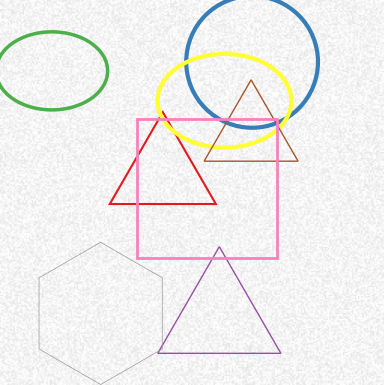[{"shape": "triangle", "thickness": 1.5, "radius": 0.8, "center": [0.423, 0.55]}, {"shape": "circle", "thickness": 3, "radius": 0.86, "center": [0.655, 0.839]}, {"shape": "oval", "thickness": 2.5, "radius": 0.72, "center": [0.135, 0.816]}, {"shape": "triangle", "thickness": 1, "radius": 0.92, "center": [0.57, 0.175]}, {"shape": "oval", "thickness": 3, "radius": 0.87, "center": [0.583, 0.738]}, {"shape": "triangle", "thickness": 1, "radius": 0.7, "center": [0.652, 0.652]}, {"shape": "square", "thickness": 2, "radius": 0.9, "center": [0.537, 0.51]}, {"shape": "hexagon", "thickness": 0.5, "radius": 0.92, "center": [0.261, 0.186]}]